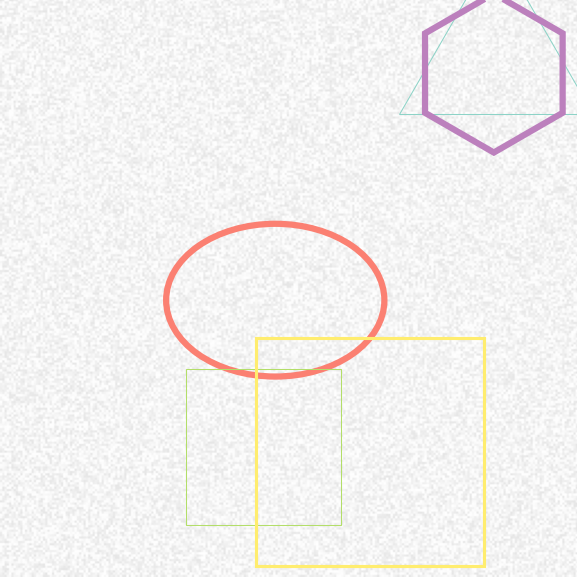[{"shape": "triangle", "thickness": 0.5, "radius": 0.97, "center": [0.86, 0.898]}, {"shape": "oval", "thickness": 3, "radius": 0.94, "center": [0.477, 0.479]}, {"shape": "square", "thickness": 0.5, "radius": 0.67, "center": [0.457, 0.225]}, {"shape": "hexagon", "thickness": 3, "radius": 0.69, "center": [0.855, 0.873]}, {"shape": "square", "thickness": 1.5, "radius": 0.98, "center": [0.641, 0.217]}]